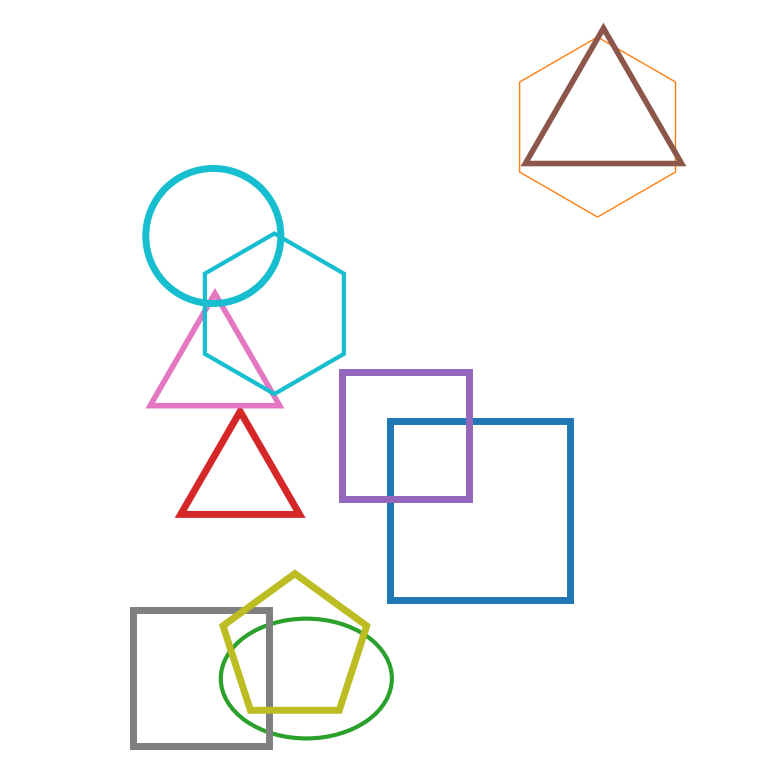[{"shape": "square", "thickness": 2.5, "radius": 0.58, "center": [0.624, 0.337]}, {"shape": "hexagon", "thickness": 0.5, "radius": 0.58, "center": [0.776, 0.835]}, {"shape": "oval", "thickness": 1.5, "radius": 0.56, "center": [0.398, 0.119]}, {"shape": "triangle", "thickness": 2.5, "radius": 0.45, "center": [0.312, 0.377]}, {"shape": "square", "thickness": 2.5, "radius": 0.41, "center": [0.527, 0.434]}, {"shape": "triangle", "thickness": 2, "radius": 0.59, "center": [0.784, 0.846]}, {"shape": "triangle", "thickness": 2, "radius": 0.49, "center": [0.279, 0.522]}, {"shape": "square", "thickness": 2.5, "radius": 0.44, "center": [0.261, 0.12]}, {"shape": "pentagon", "thickness": 2.5, "radius": 0.49, "center": [0.383, 0.157]}, {"shape": "circle", "thickness": 2.5, "radius": 0.44, "center": [0.277, 0.694]}, {"shape": "hexagon", "thickness": 1.5, "radius": 0.52, "center": [0.356, 0.593]}]